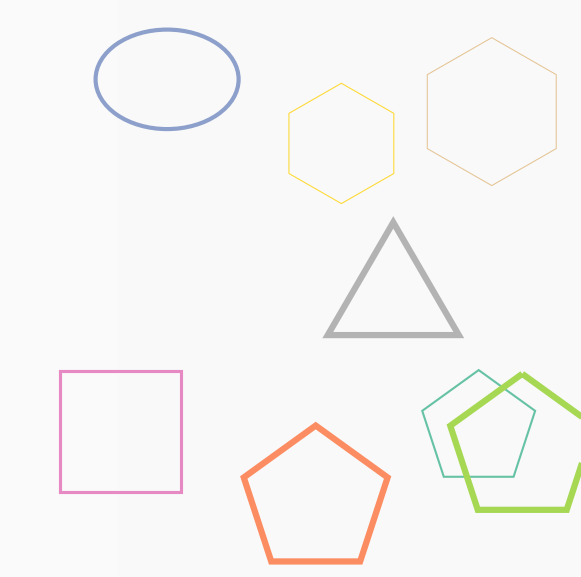[{"shape": "pentagon", "thickness": 1, "radius": 0.51, "center": [0.824, 0.256]}, {"shape": "pentagon", "thickness": 3, "radius": 0.65, "center": [0.543, 0.132]}, {"shape": "oval", "thickness": 2, "radius": 0.62, "center": [0.287, 0.862]}, {"shape": "square", "thickness": 1.5, "radius": 0.52, "center": [0.208, 0.252]}, {"shape": "pentagon", "thickness": 3, "radius": 0.65, "center": [0.898, 0.222]}, {"shape": "hexagon", "thickness": 0.5, "radius": 0.52, "center": [0.587, 0.751]}, {"shape": "hexagon", "thickness": 0.5, "radius": 0.64, "center": [0.846, 0.806]}, {"shape": "triangle", "thickness": 3, "radius": 0.65, "center": [0.677, 0.484]}]